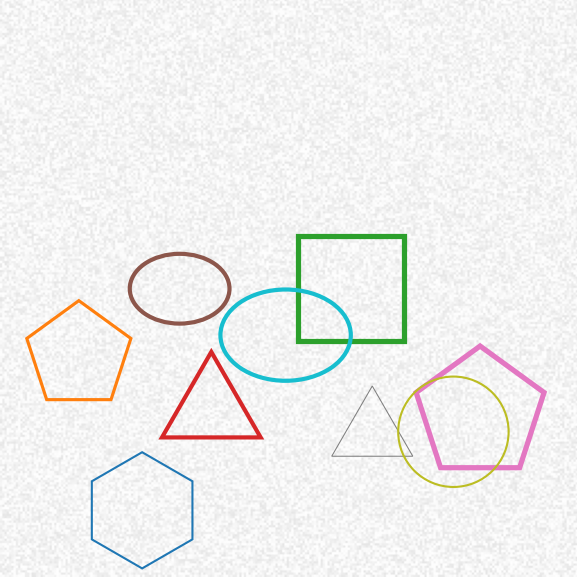[{"shape": "hexagon", "thickness": 1, "radius": 0.5, "center": [0.246, 0.115]}, {"shape": "pentagon", "thickness": 1.5, "radius": 0.47, "center": [0.137, 0.384]}, {"shape": "square", "thickness": 2.5, "radius": 0.46, "center": [0.608, 0.5]}, {"shape": "triangle", "thickness": 2, "radius": 0.49, "center": [0.366, 0.291]}, {"shape": "oval", "thickness": 2, "radius": 0.43, "center": [0.311, 0.499]}, {"shape": "pentagon", "thickness": 2.5, "radius": 0.58, "center": [0.831, 0.283]}, {"shape": "triangle", "thickness": 0.5, "radius": 0.41, "center": [0.645, 0.25]}, {"shape": "circle", "thickness": 1, "radius": 0.48, "center": [0.785, 0.251]}, {"shape": "oval", "thickness": 2, "radius": 0.56, "center": [0.495, 0.419]}]